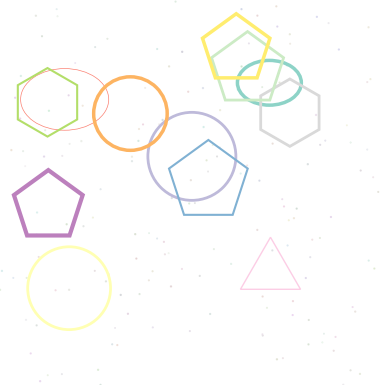[{"shape": "oval", "thickness": 2.5, "radius": 0.42, "center": [0.7, 0.785]}, {"shape": "circle", "thickness": 2, "radius": 0.54, "center": [0.18, 0.251]}, {"shape": "circle", "thickness": 2, "radius": 0.57, "center": [0.498, 0.594]}, {"shape": "oval", "thickness": 0.5, "radius": 0.57, "center": [0.168, 0.742]}, {"shape": "pentagon", "thickness": 1.5, "radius": 0.54, "center": [0.541, 0.529]}, {"shape": "circle", "thickness": 2.5, "radius": 0.48, "center": [0.339, 0.705]}, {"shape": "hexagon", "thickness": 1.5, "radius": 0.44, "center": [0.123, 0.734]}, {"shape": "triangle", "thickness": 1, "radius": 0.45, "center": [0.703, 0.294]}, {"shape": "hexagon", "thickness": 2, "radius": 0.44, "center": [0.753, 0.707]}, {"shape": "pentagon", "thickness": 3, "radius": 0.47, "center": [0.125, 0.464]}, {"shape": "pentagon", "thickness": 2, "radius": 0.49, "center": [0.643, 0.82]}, {"shape": "pentagon", "thickness": 2.5, "radius": 0.46, "center": [0.614, 0.872]}]